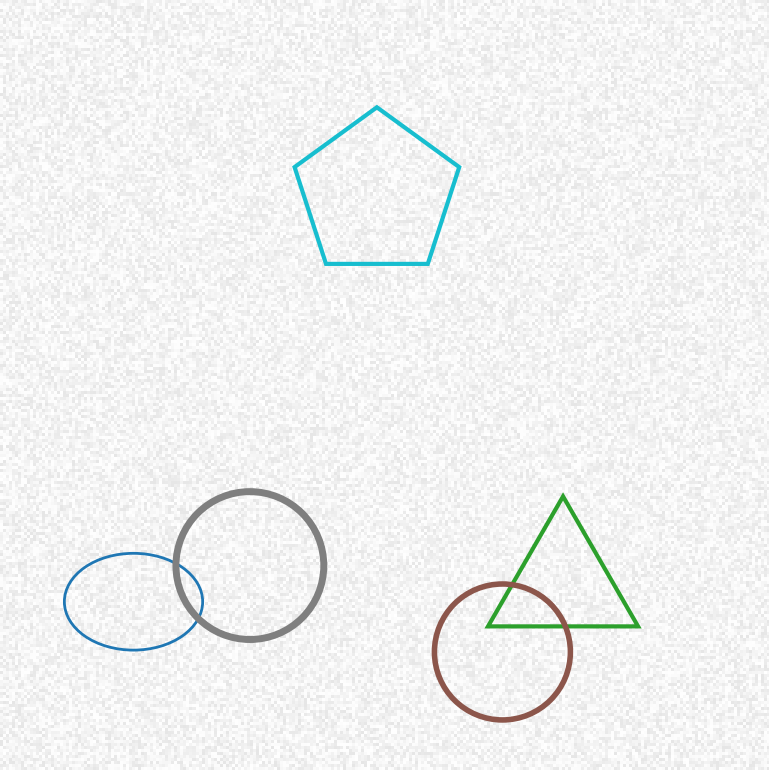[{"shape": "oval", "thickness": 1, "radius": 0.45, "center": [0.173, 0.219]}, {"shape": "triangle", "thickness": 1.5, "radius": 0.56, "center": [0.731, 0.243]}, {"shape": "circle", "thickness": 2, "radius": 0.44, "center": [0.652, 0.153]}, {"shape": "circle", "thickness": 2.5, "radius": 0.48, "center": [0.325, 0.265]}, {"shape": "pentagon", "thickness": 1.5, "radius": 0.56, "center": [0.489, 0.748]}]